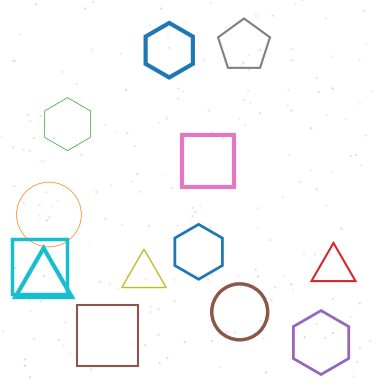[{"shape": "hexagon", "thickness": 2, "radius": 0.36, "center": [0.516, 0.346]}, {"shape": "hexagon", "thickness": 3, "radius": 0.35, "center": [0.44, 0.87]}, {"shape": "circle", "thickness": 0.5, "radius": 0.42, "center": [0.127, 0.443]}, {"shape": "hexagon", "thickness": 0.5, "radius": 0.34, "center": [0.175, 0.678]}, {"shape": "triangle", "thickness": 1.5, "radius": 0.33, "center": [0.866, 0.303]}, {"shape": "hexagon", "thickness": 2, "radius": 0.41, "center": [0.834, 0.11]}, {"shape": "circle", "thickness": 2.5, "radius": 0.36, "center": [0.623, 0.19]}, {"shape": "square", "thickness": 1.5, "radius": 0.39, "center": [0.28, 0.129]}, {"shape": "square", "thickness": 3, "radius": 0.34, "center": [0.541, 0.582]}, {"shape": "pentagon", "thickness": 1.5, "radius": 0.35, "center": [0.634, 0.881]}, {"shape": "triangle", "thickness": 1, "radius": 0.33, "center": [0.374, 0.286]}, {"shape": "triangle", "thickness": 3, "radius": 0.42, "center": [0.113, 0.271]}, {"shape": "square", "thickness": 2.5, "radius": 0.35, "center": [0.103, 0.308]}]